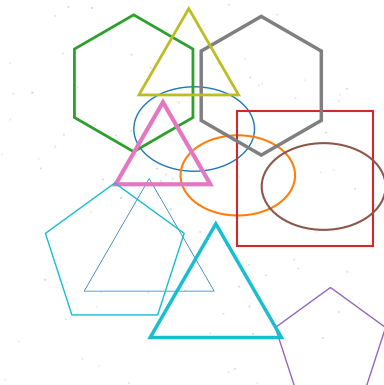[{"shape": "triangle", "thickness": 0.5, "radius": 0.97, "center": [0.387, 0.341]}, {"shape": "oval", "thickness": 1, "radius": 0.78, "center": [0.504, 0.665]}, {"shape": "oval", "thickness": 1.5, "radius": 0.74, "center": [0.618, 0.544]}, {"shape": "hexagon", "thickness": 2, "radius": 0.89, "center": [0.347, 0.784]}, {"shape": "square", "thickness": 1.5, "radius": 0.88, "center": [0.792, 0.537]}, {"shape": "pentagon", "thickness": 1, "radius": 0.75, "center": [0.858, 0.103]}, {"shape": "oval", "thickness": 1.5, "radius": 0.8, "center": [0.841, 0.516]}, {"shape": "triangle", "thickness": 3, "radius": 0.71, "center": [0.423, 0.592]}, {"shape": "hexagon", "thickness": 2.5, "radius": 0.9, "center": [0.679, 0.777]}, {"shape": "triangle", "thickness": 2, "radius": 0.75, "center": [0.49, 0.828]}, {"shape": "triangle", "thickness": 2.5, "radius": 0.98, "center": [0.561, 0.222]}, {"shape": "pentagon", "thickness": 1, "radius": 0.95, "center": [0.298, 0.335]}]